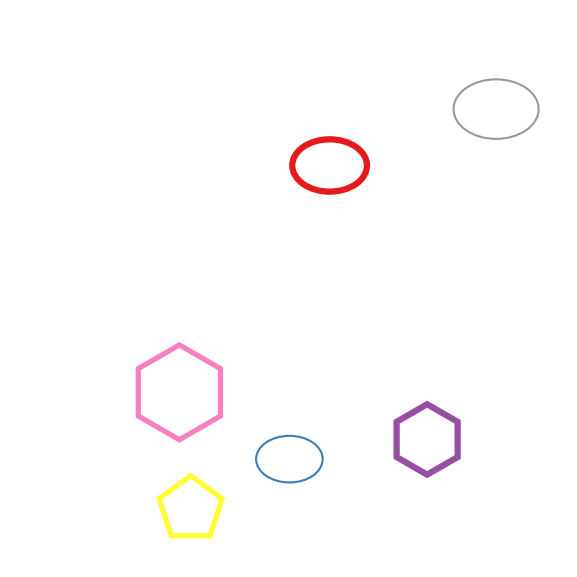[{"shape": "oval", "thickness": 3, "radius": 0.32, "center": [0.571, 0.713]}, {"shape": "oval", "thickness": 1, "radius": 0.29, "center": [0.501, 0.204]}, {"shape": "hexagon", "thickness": 3, "radius": 0.3, "center": [0.74, 0.238]}, {"shape": "pentagon", "thickness": 2.5, "radius": 0.29, "center": [0.33, 0.118]}, {"shape": "hexagon", "thickness": 2.5, "radius": 0.41, "center": [0.311, 0.32]}, {"shape": "oval", "thickness": 1, "radius": 0.37, "center": [0.859, 0.81]}]